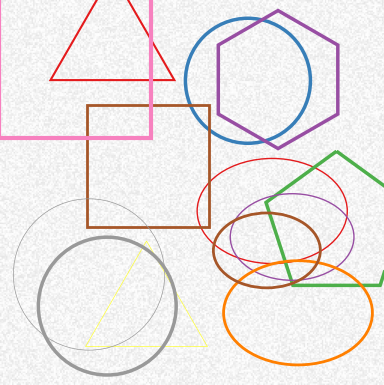[{"shape": "oval", "thickness": 1, "radius": 0.97, "center": [0.707, 0.452]}, {"shape": "triangle", "thickness": 1.5, "radius": 0.93, "center": [0.292, 0.885]}, {"shape": "circle", "thickness": 2.5, "radius": 0.81, "center": [0.644, 0.79]}, {"shape": "pentagon", "thickness": 2.5, "radius": 0.96, "center": [0.874, 0.415]}, {"shape": "oval", "thickness": 1, "radius": 0.8, "center": [0.759, 0.384]}, {"shape": "hexagon", "thickness": 2.5, "radius": 0.9, "center": [0.722, 0.793]}, {"shape": "oval", "thickness": 2, "radius": 0.97, "center": [0.774, 0.188]}, {"shape": "triangle", "thickness": 0.5, "radius": 0.91, "center": [0.381, 0.191]}, {"shape": "square", "thickness": 2, "radius": 0.79, "center": [0.383, 0.568]}, {"shape": "oval", "thickness": 2, "radius": 0.69, "center": [0.693, 0.35]}, {"shape": "square", "thickness": 3, "radius": 0.99, "center": [0.196, 0.838]}, {"shape": "circle", "thickness": 0.5, "radius": 0.98, "center": [0.231, 0.287]}, {"shape": "circle", "thickness": 2.5, "radius": 0.89, "center": [0.279, 0.205]}]